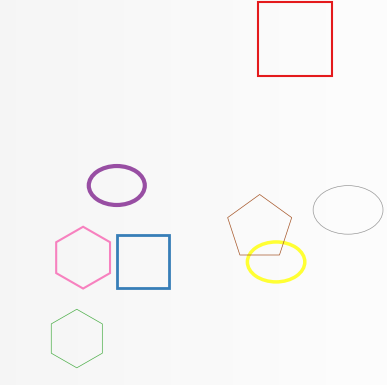[{"shape": "square", "thickness": 1.5, "radius": 0.48, "center": [0.761, 0.898]}, {"shape": "square", "thickness": 2, "radius": 0.34, "center": [0.369, 0.321]}, {"shape": "hexagon", "thickness": 0.5, "radius": 0.38, "center": [0.198, 0.121]}, {"shape": "oval", "thickness": 3, "radius": 0.36, "center": [0.301, 0.518]}, {"shape": "oval", "thickness": 2.5, "radius": 0.37, "center": [0.713, 0.32]}, {"shape": "pentagon", "thickness": 0.5, "radius": 0.43, "center": [0.67, 0.408]}, {"shape": "hexagon", "thickness": 1.5, "radius": 0.4, "center": [0.214, 0.331]}, {"shape": "oval", "thickness": 0.5, "radius": 0.45, "center": [0.898, 0.455]}]